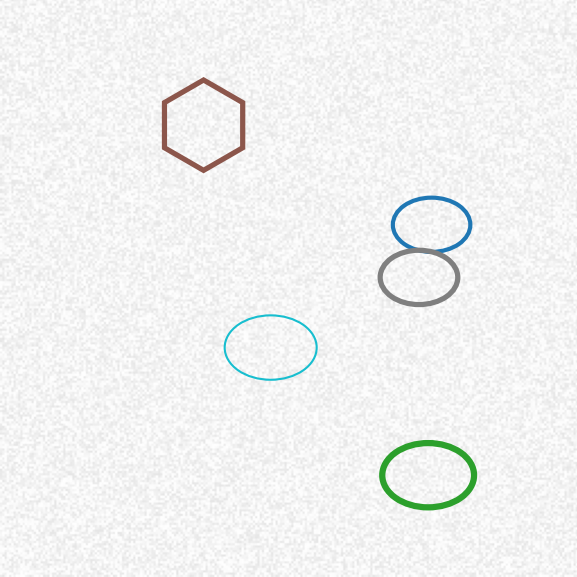[{"shape": "oval", "thickness": 2, "radius": 0.34, "center": [0.747, 0.61]}, {"shape": "oval", "thickness": 3, "radius": 0.4, "center": [0.741, 0.176]}, {"shape": "hexagon", "thickness": 2.5, "radius": 0.39, "center": [0.353, 0.782]}, {"shape": "oval", "thickness": 2.5, "radius": 0.34, "center": [0.725, 0.519]}, {"shape": "oval", "thickness": 1, "radius": 0.4, "center": [0.469, 0.397]}]